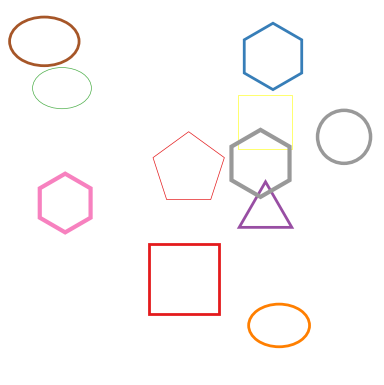[{"shape": "pentagon", "thickness": 0.5, "radius": 0.49, "center": [0.49, 0.56]}, {"shape": "square", "thickness": 2, "radius": 0.46, "center": [0.478, 0.276]}, {"shape": "hexagon", "thickness": 2, "radius": 0.43, "center": [0.709, 0.853]}, {"shape": "oval", "thickness": 0.5, "radius": 0.38, "center": [0.161, 0.771]}, {"shape": "triangle", "thickness": 2, "radius": 0.39, "center": [0.69, 0.449]}, {"shape": "oval", "thickness": 2, "radius": 0.4, "center": [0.725, 0.155]}, {"shape": "square", "thickness": 0.5, "radius": 0.35, "center": [0.689, 0.683]}, {"shape": "oval", "thickness": 2, "radius": 0.45, "center": [0.115, 0.893]}, {"shape": "hexagon", "thickness": 3, "radius": 0.38, "center": [0.169, 0.473]}, {"shape": "circle", "thickness": 2.5, "radius": 0.34, "center": [0.894, 0.645]}, {"shape": "hexagon", "thickness": 3, "radius": 0.44, "center": [0.677, 0.576]}]